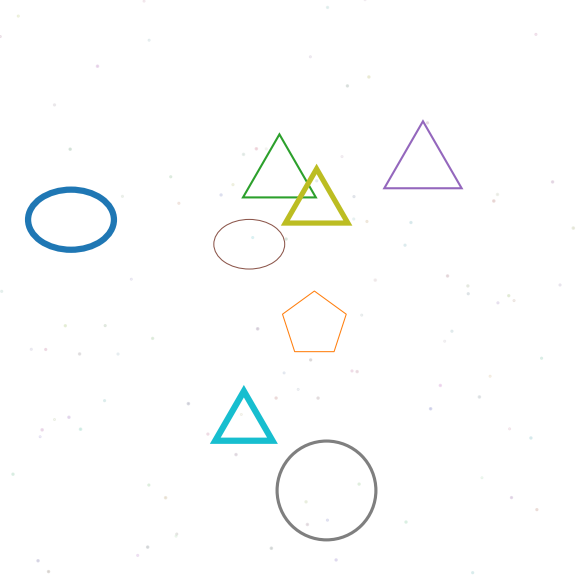[{"shape": "oval", "thickness": 3, "radius": 0.37, "center": [0.123, 0.619]}, {"shape": "pentagon", "thickness": 0.5, "radius": 0.29, "center": [0.544, 0.437]}, {"shape": "triangle", "thickness": 1, "radius": 0.36, "center": [0.484, 0.694]}, {"shape": "triangle", "thickness": 1, "radius": 0.39, "center": [0.732, 0.712]}, {"shape": "oval", "thickness": 0.5, "radius": 0.31, "center": [0.432, 0.576]}, {"shape": "circle", "thickness": 1.5, "radius": 0.43, "center": [0.565, 0.15]}, {"shape": "triangle", "thickness": 2.5, "radius": 0.31, "center": [0.548, 0.644]}, {"shape": "triangle", "thickness": 3, "radius": 0.29, "center": [0.422, 0.265]}]